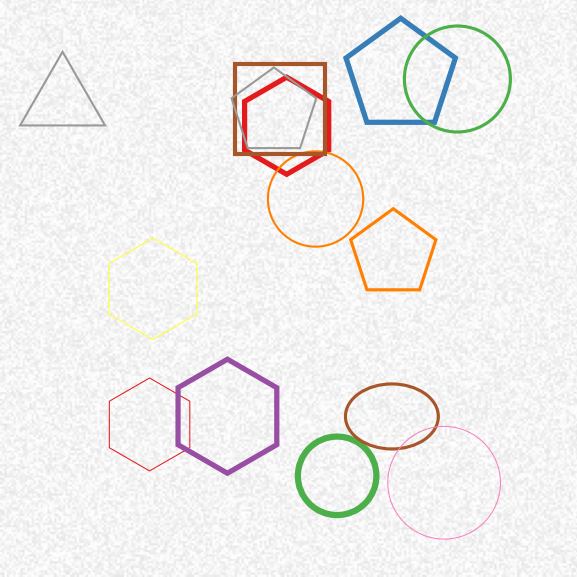[{"shape": "hexagon", "thickness": 2.5, "radius": 0.42, "center": [0.496, 0.781]}, {"shape": "hexagon", "thickness": 0.5, "radius": 0.4, "center": [0.259, 0.264]}, {"shape": "pentagon", "thickness": 2.5, "radius": 0.5, "center": [0.694, 0.868]}, {"shape": "circle", "thickness": 1.5, "radius": 0.46, "center": [0.792, 0.862]}, {"shape": "circle", "thickness": 3, "radius": 0.34, "center": [0.584, 0.175]}, {"shape": "hexagon", "thickness": 2.5, "radius": 0.49, "center": [0.394, 0.278]}, {"shape": "circle", "thickness": 1, "radius": 0.41, "center": [0.546, 0.655]}, {"shape": "pentagon", "thickness": 1.5, "radius": 0.39, "center": [0.681, 0.56]}, {"shape": "hexagon", "thickness": 0.5, "radius": 0.44, "center": [0.265, 0.499]}, {"shape": "oval", "thickness": 1.5, "radius": 0.4, "center": [0.679, 0.278]}, {"shape": "square", "thickness": 2, "radius": 0.39, "center": [0.485, 0.811]}, {"shape": "circle", "thickness": 0.5, "radius": 0.49, "center": [0.769, 0.163]}, {"shape": "triangle", "thickness": 1, "radius": 0.43, "center": [0.108, 0.824]}, {"shape": "pentagon", "thickness": 1, "radius": 0.39, "center": [0.474, 0.805]}]